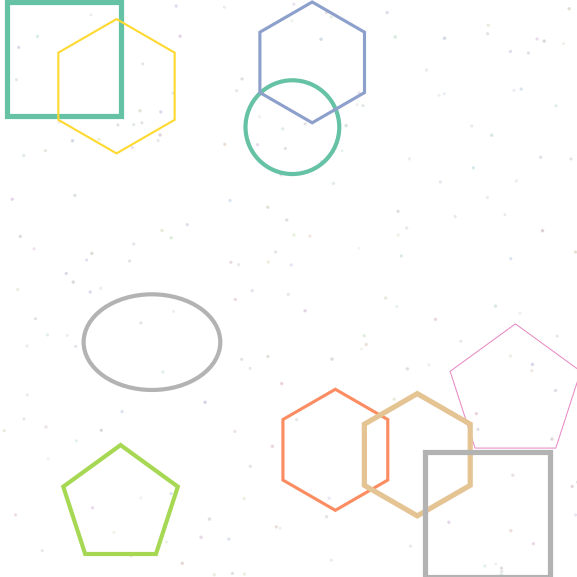[{"shape": "square", "thickness": 2.5, "radius": 0.49, "center": [0.111, 0.896]}, {"shape": "circle", "thickness": 2, "radius": 0.41, "center": [0.506, 0.779]}, {"shape": "hexagon", "thickness": 1.5, "radius": 0.52, "center": [0.581, 0.22]}, {"shape": "hexagon", "thickness": 1.5, "radius": 0.52, "center": [0.541, 0.891]}, {"shape": "pentagon", "thickness": 0.5, "radius": 0.59, "center": [0.893, 0.319]}, {"shape": "pentagon", "thickness": 2, "radius": 0.52, "center": [0.209, 0.124]}, {"shape": "hexagon", "thickness": 1, "radius": 0.58, "center": [0.202, 0.85]}, {"shape": "hexagon", "thickness": 2.5, "radius": 0.53, "center": [0.723, 0.212]}, {"shape": "oval", "thickness": 2, "radius": 0.59, "center": [0.263, 0.407]}, {"shape": "square", "thickness": 2.5, "radius": 0.54, "center": [0.844, 0.108]}]